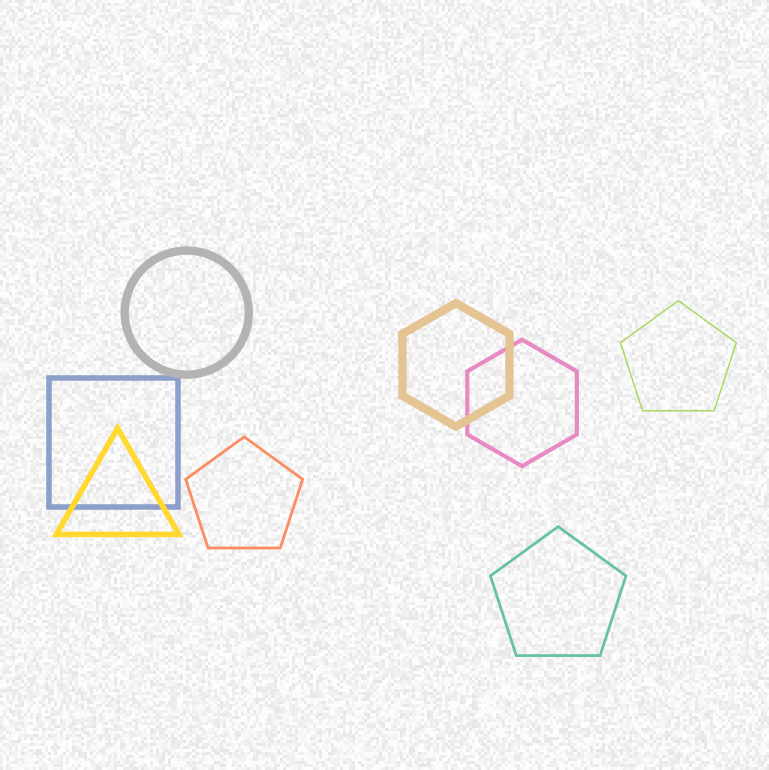[{"shape": "pentagon", "thickness": 1, "radius": 0.46, "center": [0.725, 0.223]}, {"shape": "pentagon", "thickness": 1, "radius": 0.4, "center": [0.317, 0.353]}, {"shape": "square", "thickness": 2, "radius": 0.42, "center": [0.147, 0.425]}, {"shape": "hexagon", "thickness": 1.5, "radius": 0.41, "center": [0.678, 0.477]}, {"shape": "pentagon", "thickness": 0.5, "radius": 0.4, "center": [0.881, 0.53]}, {"shape": "triangle", "thickness": 2, "radius": 0.46, "center": [0.153, 0.352]}, {"shape": "hexagon", "thickness": 3, "radius": 0.4, "center": [0.592, 0.526]}, {"shape": "circle", "thickness": 3, "radius": 0.4, "center": [0.243, 0.594]}]